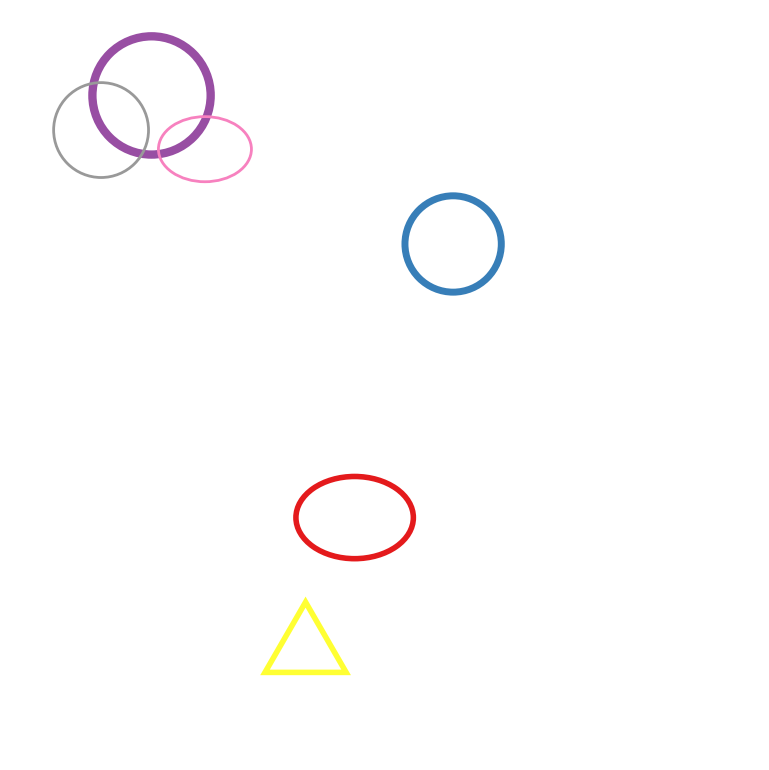[{"shape": "oval", "thickness": 2, "radius": 0.38, "center": [0.461, 0.328]}, {"shape": "circle", "thickness": 2.5, "radius": 0.31, "center": [0.588, 0.683]}, {"shape": "circle", "thickness": 3, "radius": 0.38, "center": [0.197, 0.876]}, {"shape": "triangle", "thickness": 2, "radius": 0.3, "center": [0.397, 0.157]}, {"shape": "oval", "thickness": 1, "radius": 0.3, "center": [0.266, 0.806]}, {"shape": "circle", "thickness": 1, "radius": 0.31, "center": [0.131, 0.831]}]